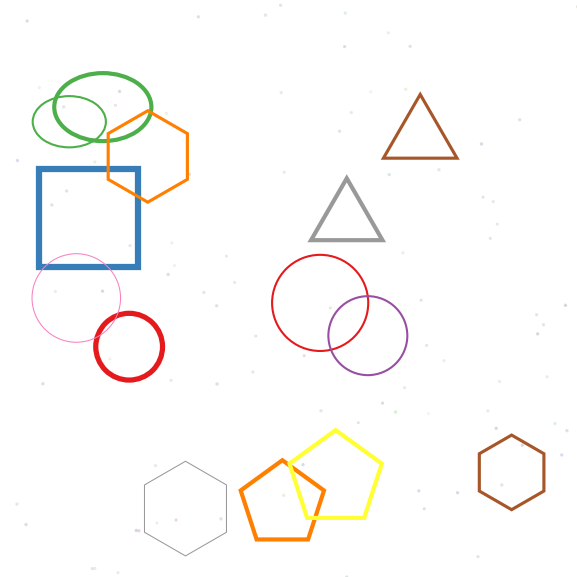[{"shape": "circle", "thickness": 2.5, "radius": 0.29, "center": [0.224, 0.399]}, {"shape": "circle", "thickness": 1, "radius": 0.42, "center": [0.554, 0.475]}, {"shape": "square", "thickness": 3, "radius": 0.43, "center": [0.153, 0.621]}, {"shape": "oval", "thickness": 2, "radius": 0.42, "center": [0.178, 0.814]}, {"shape": "oval", "thickness": 1, "radius": 0.32, "center": [0.12, 0.788]}, {"shape": "circle", "thickness": 1, "radius": 0.34, "center": [0.637, 0.418]}, {"shape": "pentagon", "thickness": 2, "radius": 0.38, "center": [0.489, 0.126]}, {"shape": "hexagon", "thickness": 1.5, "radius": 0.4, "center": [0.256, 0.728]}, {"shape": "pentagon", "thickness": 2, "radius": 0.42, "center": [0.581, 0.17]}, {"shape": "hexagon", "thickness": 1.5, "radius": 0.32, "center": [0.886, 0.181]}, {"shape": "triangle", "thickness": 1.5, "radius": 0.37, "center": [0.728, 0.762]}, {"shape": "circle", "thickness": 0.5, "radius": 0.38, "center": [0.132, 0.483]}, {"shape": "hexagon", "thickness": 0.5, "radius": 0.41, "center": [0.321, 0.118]}, {"shape": "triangle", "thickness": 2, "radius": 0.36, "center": [0.6, 0.619]}]